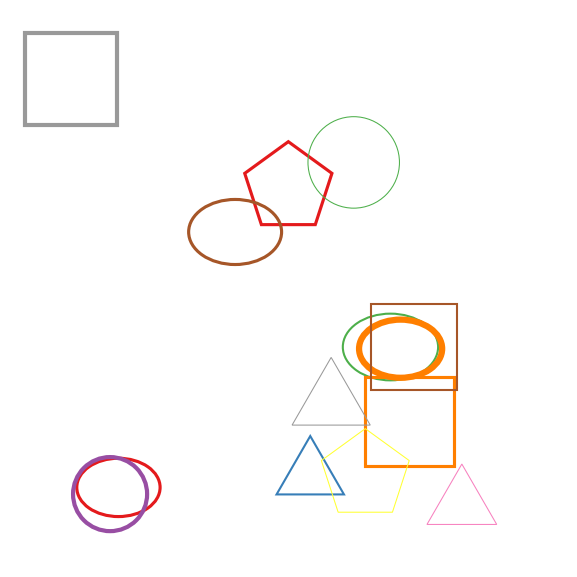[{"shape": "pentagon", "thickness": 1.5, "radius": 0.4, "center": [0.499, 0.674]}, {"shape": "oval", "thickness": 1.5, "radius": 0.36, "center": [0.205, 0.155]}, {"shape": "triangle", "thickness": 1, "radius": 0.34, "center": [0.537, 0.177]}, {"shape": "oval", "thickness": 1, "radius": 0.41, "center": [0.676, 0.398]}, {"shape": "circle", "thickness": 0.5, "radius": 0.4, "center": [0.612, 0.718]}, {"shape": "circle", "thickness": 2, "radius": 0.32, "center": [0.191, 0.144]}, {"shape": "oval", "thickness": 3, "radius": 0.36, "center": [0.694, 0.395]}, {"shape": "square", "thickness": 1.5, "radius": 0.39, "center": [0.709, 0.269]}, {"shape": "pentagon", "thickness": 0.5, "radius": 0.4, "center": [0.633, 0.177]}, {"shape": "oval", "thickness": 1.5, "radius": 0.4, "center": [0.407, 0.597]}, {"shape": "square", "thickness": 1, "radius": 0.37, "center": [0.717, 0.399]}, {"shape": "triangle", "thickness": 0.5, "radius": 0.35, "center": [0.8, 0.126]}, {"shape": "triangle", "thickness": 0.5, "radius": 0.39, "center": [0.573, 0.302]}, {"shape": "square", "thickness": 2, "radius": 0.4, "center": [0.123, 0.863]}]